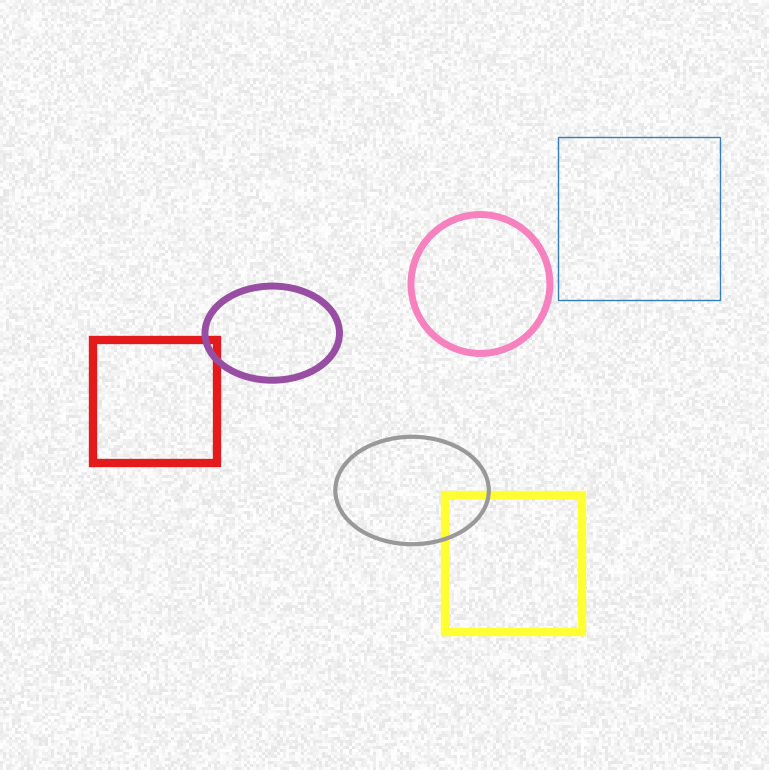[{"shape": "square", "thickness": 3, "radius": 0.4, "center": [0.201, 0.479]}, {"shape": "square", "thickness": 0.5, "radius": 0.53, "center": [0.83, 0.716]}, {"shape": "oval", "thickness": 2.5, "radius": 0.44, "center": [0.354, 0.567]}, {"shape": "square", "thickness": 3, "radius": 0.44, "center": [0.667, 0.268]}, {"shape": "circle", "thickness": 2.5, "radius": 0.45, "center": [0.624, 0.631]}, {"shape": "oval", "thickness": 1.5, "radius": 0.5, "center": [0.535, 0.363]}]